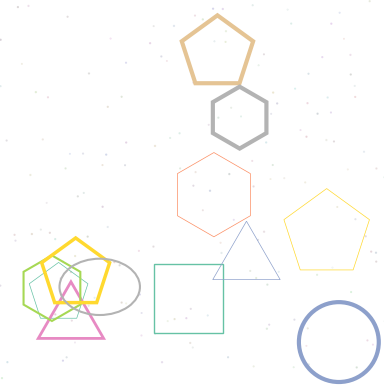[{"shape": "pentagon", "thickness": 0.5, "radius": 0.4, "center": [0.152, 0.238]}, {"shape": "square", "thickness": 1, "radius": 0.45, "center": [0.489, 0.224]}, {"shape": "hexagon", "thickness": 0.5, "radius": 0.55, "center": [0.556, 0.494]}, {"shape": "circle", "thickness": 3, "radius": 0.52, "center": [0.88, 0.111]}, {"shape": "triangle", "thickness": 0.5, "radius": 0.51, "center": [0.64, 0.324]}, {"shape": "triangle", "thickness": 2, "radius": 0.49, "center": [0.184, 0.17]}, {"shape": "hexagon", "thickness": 1.5, "radius": 0.43, "center": [0.135, 0.251]}, {"shape": "pentagon", "thickness": 0.5, "radius": 0.58, "center": [0.849, 0.393]}, {"shape": "pentagon", "thickness": 2.5, "radius": 0.46, "center": [0.197, 0.289]}, {"shape": "pentagon", "thickness": 3, "radius": 0.49, "center": [0.565, 0.863]}, {"shape": "oval", "thickness": 1.5, "radius": 0.52, "center": [0.259, 0.255]}, {"shape": "hexagon", "thickness": 3, "radius": 0.4, "center": [0.622, 0.694]}]